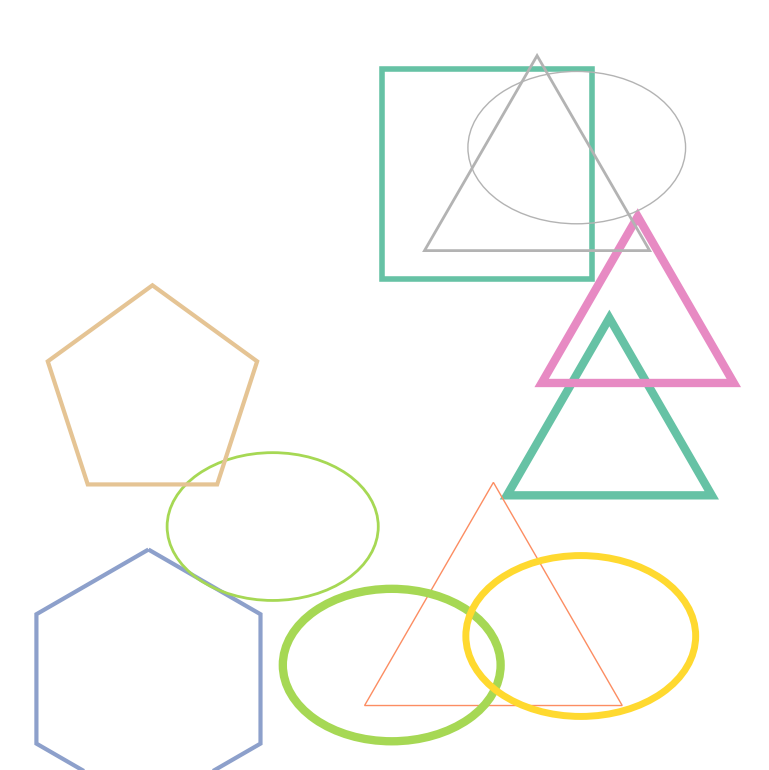[{"shape": "square", "thickness": 2, "radius": 0.68, "center": [0.633, 0.774]}, {"shape": "triangle", "thickness": 3, "radius": 0.77, "center": [0.791, 0.433]}, {"shape": "triangle", "thickness": 0.5, "radius": 0.97, "center": [0.641, 0.18]}, {"shape": "hexagon", "thickness": 1.5, "radius": 0.84, "center": [0.193, 0.118]}, {"shape": "triangle", "thickness": 3, "radius": 0.72, "center": [0.828, 0.575]}, {"shape": "oval", "thickness": 1, "radius": 0.69, "center": [0.354, 0.316]}, {"shape": "oval", "thickness": 3, "radius": 0.71, "center": [0.509, 0.136]}, {"shape": "oval", "thickness": 2.5, "radius": 0.75, "center": [0.754, 0.174]}, {"shape": "pentagon", "thickness": 1.5, "radius": 0.71, "center": [0.198, 0.487]}, {"shape": "oval", "thickness": 0.5, "radius": 0.71, "center": [0.749, 0.808]}, {"shape": "triangle", "thickness": 1, "radius": 0.84, "center": [0.698, 0.759]}]